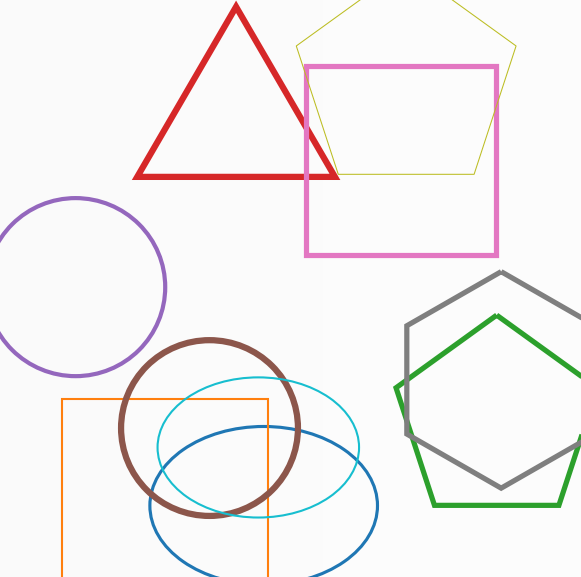[{"shape": "oval", "thickness": 1.5, "radius": 0.98, "center": [0.454, 0.124]}, {"shape": "square", "thickness": 1, "radius": 0.89, "center": [0.283, 0.132]}, {"shape": "pentagon", "thickness": 2.5, "radius": 0.91, "center": [0.855, 0.271]}, {"shape": "triangle", "thickness": 3, "radius": 0.98, "center": [0.406, 0.791]}, {"shape": "circle", "thickness": 2, "radius": 0.77, "center": [0.13, 0.502]}, {"shape": "circle", "thickness": 3, "radius": 0.76, "center": [0.36, 0.258]}, {"shape": "square", "thickness": 2.5, "radius": 0.82, "center": [0.689, 0.722]}, {"shape": "hexagon", "thickness": 2.5, "radius": 0.94, "center": [0.862, 0.341]}, {"shape": "pentagon", "thickness": 0.5, "radius": 0.99, "center": [0.699, 0.858]}, {"shape": "oval", "thickness": 1, "radius": 0.87, "center": [0.444, 0.224]}]